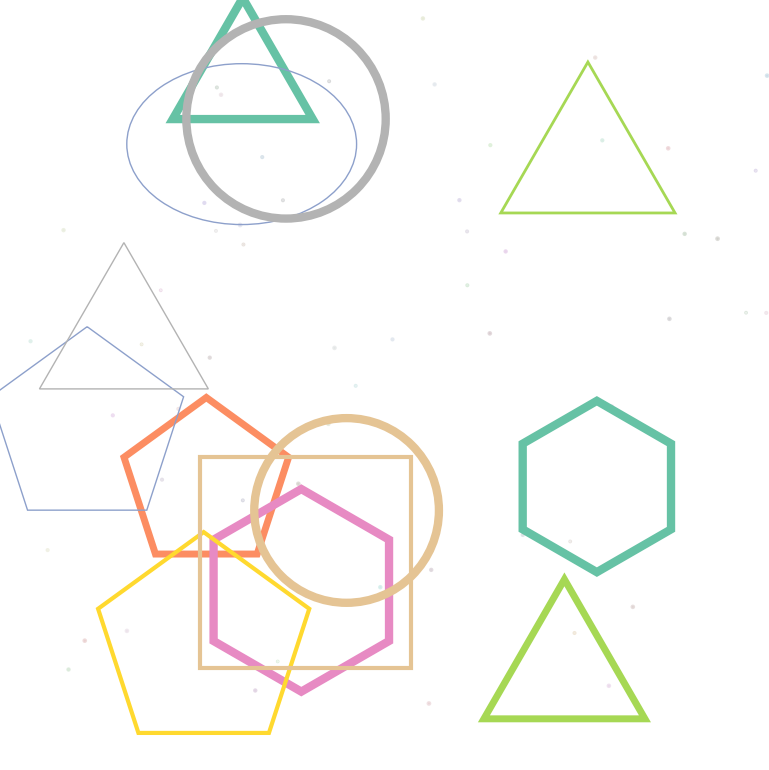[{"shape": "hexagon", "thickness": 3, "radius": 0.56, "center": [0.775, 0.368]}, {"shape": "triangle", "thickness": 3, "radius": 0.52, "center": [0.315, 0.898]}, {"shape": "pentagon", "thickness": 2.5, "radius": 0.56, "center": [0.268, 0.371]}, {"shape": "oval", "thickness": 0.5, "radius": 0.75, "center": [0.314, 0.813]}, {"shape": "pentagon", "thickness": 0.5, "radius": 0.66, "center": [0.113, 0.444]}, {"shape": "hexagon", "thickness": 3, "radius": 0.66, "center": [0.391, 0.233]}, {"shape": "triangle", "thickness": 2.5, "radius": 0.6, "center": [0.733, 0.127]}, {"shape": "triangle", "thickness": 1, "radius": 0.65, "center": [0.764, 0.789]}, {"shape": "pentagon", "thickness": 1.5, "radius": 0.72, "center": [0.265, 0.165]}, {"shape": "square", "thickness": 1.5, "radius": 0.69, "center": [0.397, 0.27]}, {"shape": "circle", "thickness": 3, "radius": 0.6, "center": [0.45, 0.337]}, {"shape": "circle", "thickness": 3, "radius": 0.65, "center": [0.371, 0.846]}, {"shape": "triangle", "thickness": 0.5, "radius": 0.63, "center": [0.161, 0.558]}]